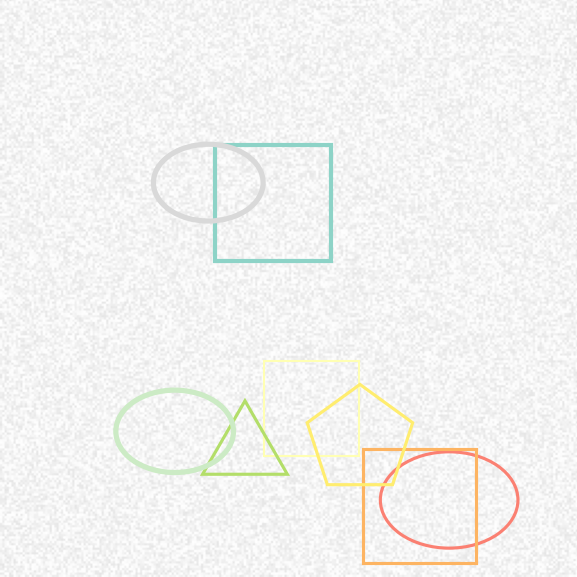[{"shape": "square", "thickness": 2, "radius": 0.5, "center": [0.473, 0.648]}, {"shape": "square", "thickness": 1, "radius": 0.41, "center": [0.54, 0.291]}, {"shape": "oval", "thickness": 1.5, "radius": 0.6, "center": [0.778, 0.133]}, {"shape": "square", "thickness": 1.5, "radius": 0.49, "center": [0.727, 0.123]}, {"shape": "triangle", "thickness": 1.5, "radius": 0.42, "center": [0.424, 0.22]}, {"shape": "oval", "thickness": 2.5, "radius": 0.47, "center": [0.361, 0.683]}, {"shape": "oval", "thickness": 2.5, "radius": 0.51, "center": [0.302, 0.252]}, {"shape": "pentagon", "thickness": 1.5, "radius": 0.48, "center": [0.623, 0.237]}]